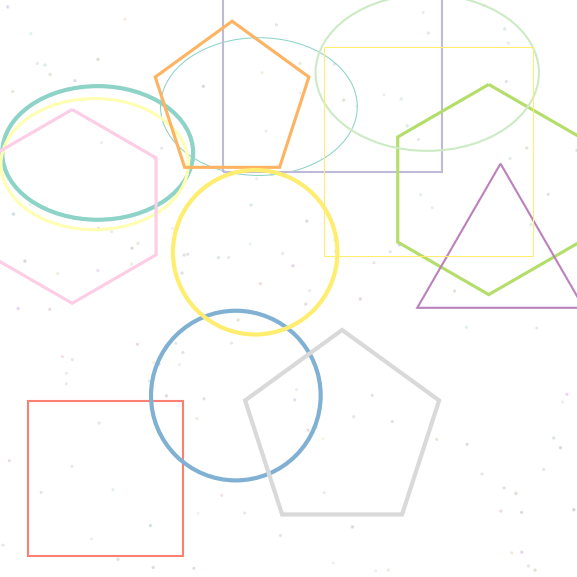[{"shape": "oval", "thickness": 2, "radius": 0.83, "center": [0.169, 0.734]}, {"shape": "oval", "thickness": 0.5, "radius": 0.85, "center": [0.448, 0.815]}, {"shape": "oval", "thickness": 1.5, "radius": 0.81, "center": [0.164, 0.715]}, {"shape": "square", "thickness": 1, "radius": 0.95, "center": [0.576, 0.892]}, {"shape": "square", "thickness": 1, "radius": 0.67, "center": [0.183, 0.171]}, {"shape": "circle", "thickness": 2, "radius": 0.73, "center": [0.408, 0.314]}, {"shape": "pentagon", "thickness": 1.5, "radius": 0.7, "center": [0.402, 0.823]}, {"shape": "hexagon", "thickness": 1.5, "radius": 0.91, "center": [0.846, 0.671]}, {"shape": "hexagon", "thickness": 1.5, "radius": 0.84, "center": [0.125, 0.642]}, {"shape": "pentagon", "thickness": 2, "radius": 0.88, "center": [0.592, 0.251]}, {"shape": "triangle", "thickness": 1, "radius": 0.83, "center": [0.867, 0.549]}, {"shape": "oval", "thickness": 1, "radius": 0.97, "center": [0.74, 0.873]}, {"shape": "square", "thickness": 0.5, "radius": 0.9, "center": [0.741, 0.737]}, {"shape": "circle", "thickness": 2, "radius": 0.71, "center": [0.442, 0.562]}]